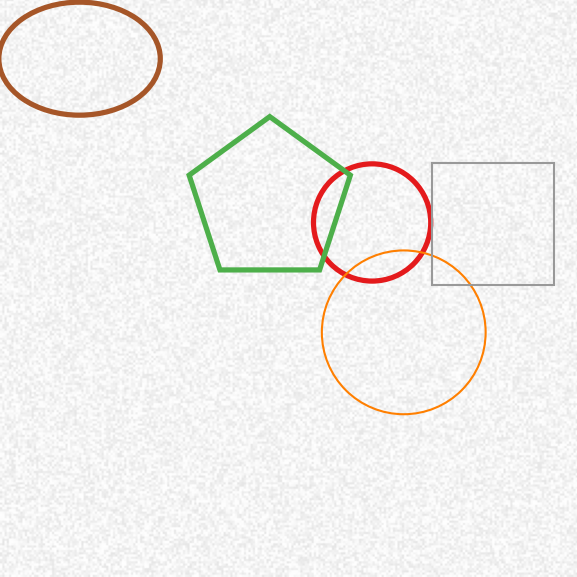[{"shape": "circle", "thickness": 2.5, "radius": 0.51, "center": [0.644, 0.614]}, {"shape": "pentagon", "thickness": 2.5, "radius": 0.73, "center": [0.467, 0.65]}, {"shape": "circle", "thickness": 1, "radius": 0.71, "center": [0.699, 0.424]}, {"shape": "oval", "thickness": 2.5, "radius": 0.7, "center": [0.138, 0.898]}, {"shape": "square", "thickness": 1, "radius": 0.53, "center": [0.853, 0.612]}]